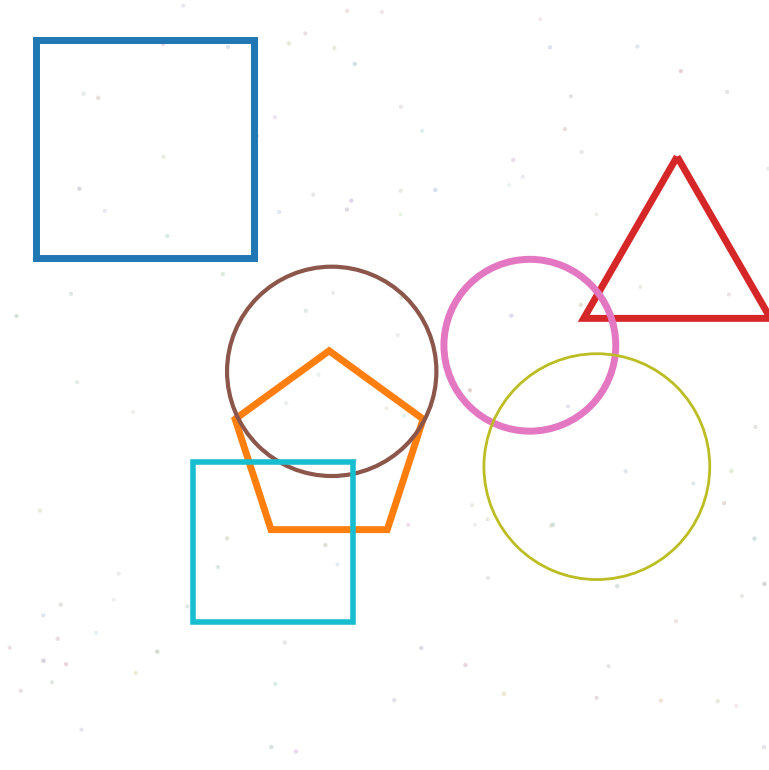[{"shape": "square", "thickness": 2.5, "radius": 0.71, "center": [0.188, 0.807]}, {"shape": "pentagon", "thickness": 2.5, "radius": 0.64, "center": [0.427, 0.416]}, {"shape": "triangle", "thickness": 2.5, "radius": 0.7, "center": [0.879, 0.657]}, {"shape": "circle", "thickness": 1.5, "radius": 0.68, "center": [0.431, 0.518]}, {"shape": "circle", "thickness": 2.5, "radius": 0.56, "center": [0.688, 0.552]}, {"shape": "circle", "thickness": 1, "radius": 0.73, "center": [0.775, 0.394]}, {"shape": "square", "thickness": 2, "radius": 0.52, "center": [0.354, 0.296]}]